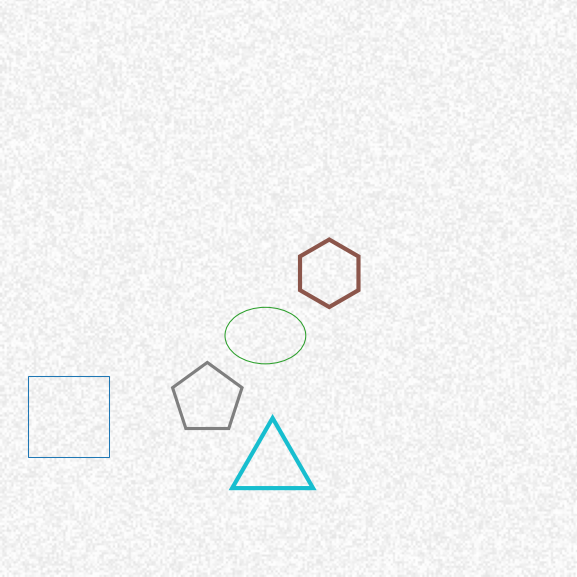[{"shape": "square", "thickness": 0.5, "radius": 0.35, "center": [0.118, 0.278]}, {"shape": "oval", "thickness": 0.5, "radius": 0.35, "center": [0.46, 0.418]}, {"shape": "hexagon", "thickness": 2, "radius": 0.29, "center": [0.57, 0.526]}, {"shape": "pentagon", "thickness": 1.5, "radius": 0.32, "center": [0.359, 0.308]}, {"shape": "triangle", "thickness": 2, "radius": 0.4, "center": [0.472, 0.194]}]